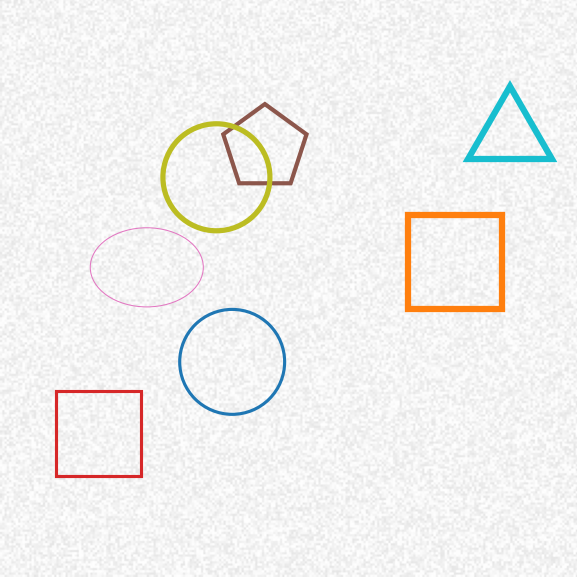[{"shape": "circle", "thickness": 1.5, "radius": 0.45, "center": [0.402, 0.373]}, {"shape": "square", "thickness": 3, "radius": 0.41, "center": [0.788, 0.545]}, {"shape": "square", "thickness": 1.5, "radius": 0.37, "center": [0.17, 0.248]}, {"shape": "pentagon", "thickness": 2, "radius": 0.38, "center": [0.459, 0.743]}, {"shape": "oval", "thickness": 0.5, "radius": 0.49, "center": [0.254, 0.536]}, {"shape": "circle", "thickness": 2.5, "radius": 0.46, "center": [0.375, 0.692]}, {"shape": "triangle", "thickness": 3, "radius": 0.42, "center": [0.883, 0.766]}]